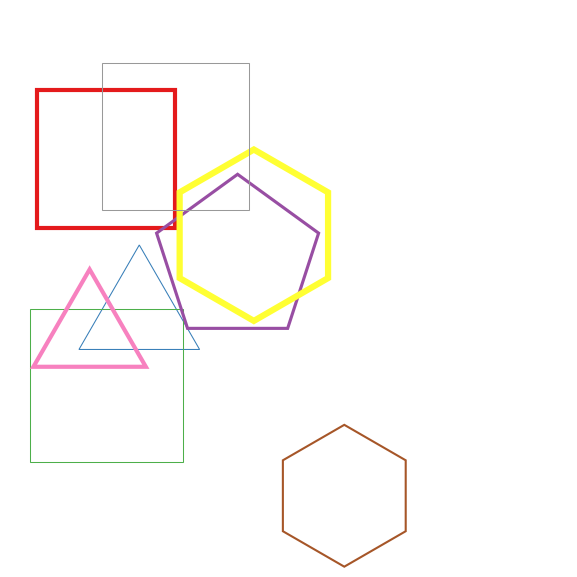[{"shape": "square", "thickness": 2, "radius": 0.59, "center": [0.183, 0.724]}, {"shape": "triangle", "thickness": 0.5, "radius": 0.6, "center": [0.241, 0.454]}, {"shape": "square", "thickness": 0.5, "radius": 0.66, "center": [0.184, 0.331]}, {"shape": "pentagon", "thickness": 1.5, "radius": 0.74, "center": [0.411, 0.55]}, {"shape": "hexagon", "thickness": 3, "radius": 0.74, "center": [0.44, 0.592]}, {"shape": "hexagon", "thickness": 1, "radius": 0.61, "center": [0.596, 0.141]}, {"shape": "triangle", "thickness": 2, "radius": 0.56, "center": [0.155, 0.42]}, {"shape": "square", "thickness": 0.5, "radius": 0.63, "center": [0.304, 0.763]}]